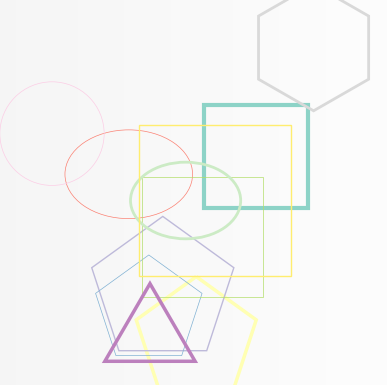[{"shape": "square", "thickness": 3, "radius": 0.67, "center": [0.66, 0.594]}, {"shape": "pentagon", "thickness": 2.5, "radius": 0.81, "center": [0.506, 0.119]}, {"shape": "pentagon", "thickness": 1, "radius": 0.96, "center": [0.42, 0.245]}, {"shape": "oval", "thickness": 0.5, "radius": 0.82, "center": [0.332, 0.547]}, {"shape": "pentagon", "thickness": 0.5, "radius": 0.72, "center": [0.384, 0.193]}, {"shape": "square", "thickness": 0.5, "radius": 0.78, "center": [0.523, 0.385]}, {"shape": "circle", "thickness": 0.5, "radius": 0.67, "center": [0.134, 0.653]}, {"shape": "hexagon", "thickness": 2, "radius": 0.82, "center": [0.809, 0.876]}, {"shape": "triangle", "thickness": 2.5, "radius": 0.67, "center": [0.387, 0.129]}, {"shape": "oval", "thickness": 2, "radius": 0.71, "center": [0.479, 0.479]}, {"shape": "square", "thickness": 1, "radius": 0.98, "center": [0.556, 0.479]}]